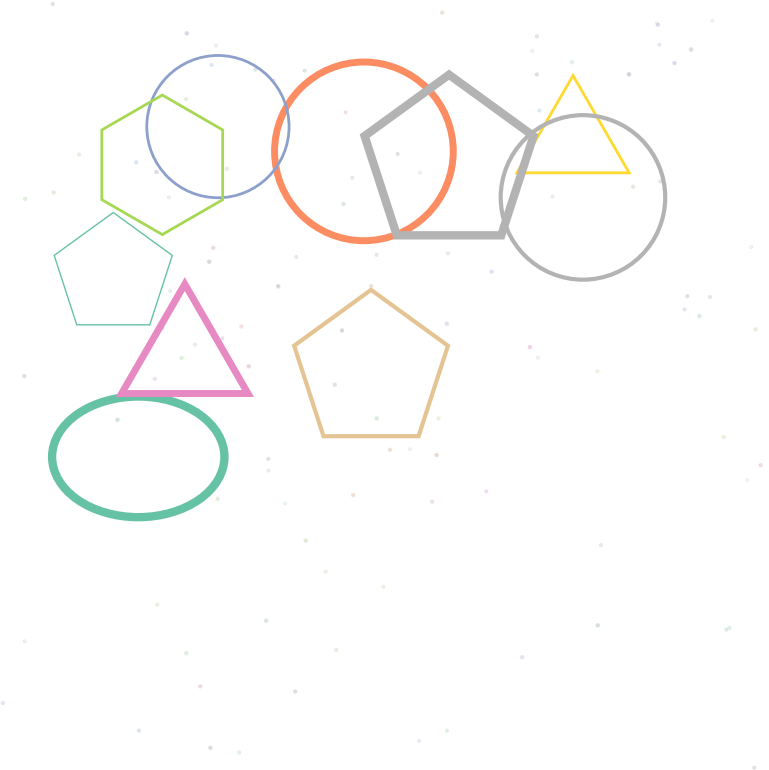[{"shape": "oval", "thickness": 3, "radius": 0.56, "center": [0.18, 0.407]}, {"shape": "pentagon", "thickness": 0.5, "radius": 0.4, "center": [0.147, 0.643]}, {"shape": "circle", "thickness": 2.5, "radius": 0.58, "center": [0.473, 0.803]}, {"shape": "circle", "thickness": 1, "radius": 0.46, "center": [0.283, 0.836]}, {"shape": "triangle", "thickness": 2.5, "radius": 0.47, "center": [0.24, 0.536]}, {"shape": "hexagon", "thickness": 1, "radius": 0.45, "center": [0.211, 0.786]}, {"shape": "triangle", "thickness": 1, "radius": 0.42, "center": [0.744, 0.818]}, {"shape": "pentagon", "thickness": 1.5, "radius": 0.53, "center": [0.482, 0.519]}, {"shape": "circle", "thickness": 1.5, "radius": 0.53, "center": [0.757, 0.744]}, {"shape": "pentagon", "thickness": 3, "radius": 0.58, "center": [0.583, 0.788]}]